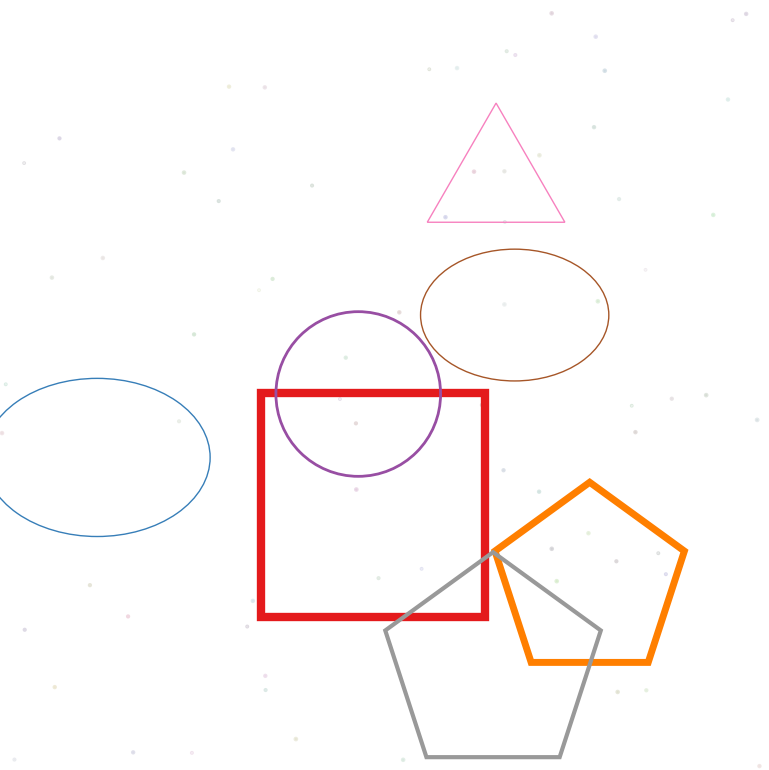[{"shape": "square", "thickness": 3, "radius": 0.73, "center": [0.484, 0.345]}, {"shape": "oval", "thickness": 0.5, "radius": 0.73, "center": [0.126, 0.406]}, {"shape": "circle", "thickness": 1, "radius": 0.53, "center": [0.465, 0.488]}, {"shape": "pentagon", "thickness": 2.5, "radius": 0.65, "center": [0.766, 0.244]}, {"shape": "oval", "thickness": 0.5, "radius": 0.61, "center": [0.668, 0.591]}, {"shape": "triangle", "thickness": 0.5, "radius": 0.52, "center": [0.644, 0.763]}, {"shape": "pentagon", "thickness": 1.5, "radius": 0.74, "center": [0.64, 0.136]}]